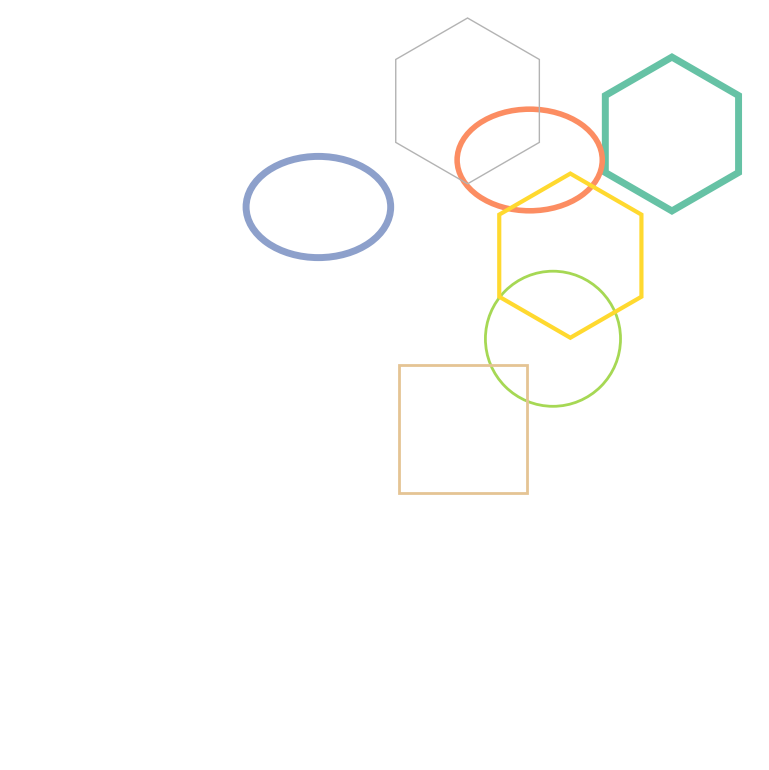[{"shape": "hexagon", "thickness": 2.5, "radius": 0.5, "center": [0.873, 0.826]}, {"shape": "oval", "thickness": 2, "radius": 0.47, "center": [0.688, 0.792]}, {"shape": "oval", "thickness": 2.5, "radius": 0.47, "center": [0.413, 0.731]}, {"shape": "circle", "thickness": 1, "radius": 0.44, "center": [0.718, 0.56]}, {"shape": "hexagon", "thickness": 1.5, "radius": 0.53, "center": [0.741, 0.668]}, {"shape": "square", "thickness": 1, "radius": 0.42, "center": [0.601, 0.443]}, {"shape": "hexagon", "thickness": 0.5, "radius": 0.54, "center": [0.607, 0.869]}]